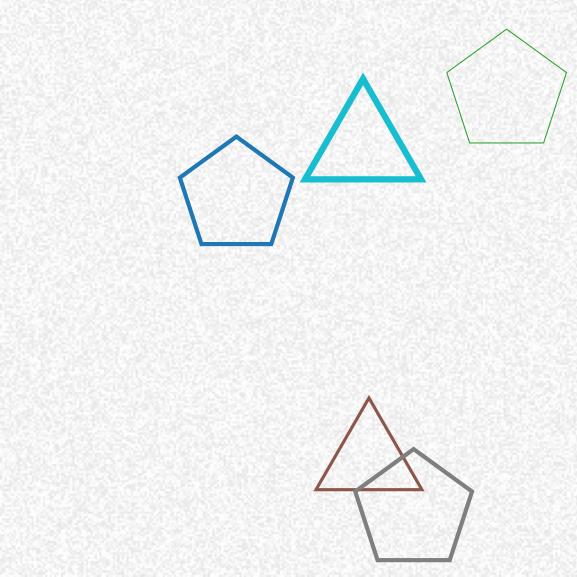[{"shape": "pentagon", "thickness": 2, "radius": 0.51, "center": [0.409, 0.66]}, {"shape": "pentagon", "thickness": 0.5, "radius": 0.54, "center": [0.877, 0.84]}, {"shape": "triangle", "thickness": 1.5, "radius": 0.53, "center": [0.639, 0.204]}, {"shape": "pentagon", "thickness": 2, "radius": 0.53, "center": [0.716, 0.115]}, {"shape": "triangle", "thickness": 3, "radius": 0.58, "center": [0.629, 0.747]}]